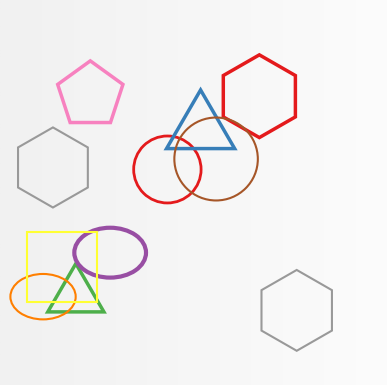[{"shape": "hexagon", "thickness": 2.5, "radius": 0.54, "center": [0.669, 0.75]}, {"shape": "circle", "thickness": 2, "radius": 0.43, "center": [0.432, 0.56]}, {"shape": "triangle", "thickness": 2.5, "radius": 0.51, "center": [0.518, 0.665]}, {"shape": "triangle", "thickness": 2.5, "radius": 0.42, "center": [0.196, 0.232]}, {"shape": "oval", "thickness": 3, "radius": 0.46, "center": [0.284, 0.344]}, {"shape": "oval", "thickness": 1.5, "radius": 0.42, "center": [0.111, 0.229]}, {"shape": "square", "thickness": 1.5, "radius": 0.45, "center": [0.159, 0.307]}, {"shape": "circle", "thickness": 1.5, "radius": 0.54, "center": [0.558, 0.587]}, {"shape": "pentagon", "thickness": 2.5, "radius": 0.44, "center": [0.233, 0.753]}, {"shape": "hexagon", "thickness": 1.5, "radius": 0.52, "center": [0.137, 0.565]}, {"shape": "hexagon", "thickness": 1.5, "radius": 0.52, "center": [0.766, 0.194]}]